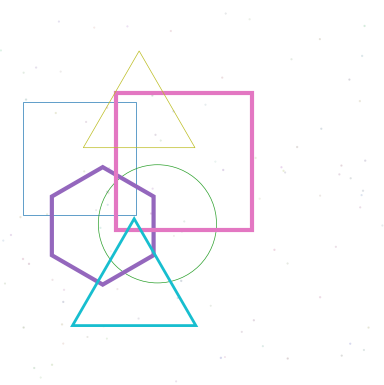[{"shape": "square", "thickness": 0.5, "radius": 0.74, "center": [0.206, 0.588]}, {"shape": "circle", "thickness": 0.5, "radius": 0.77, "center": [0.409, 0.419]}, {"shape": "hexagon", "thickness": 3, "radius": 0.76, "center": [0.267, 0.413]}, {"shape": "square", "thickness": 3, "radius": 0.89, "center": [0.477, 0.58]}, {"shape": "triangle", "thickness": 0.5, "radius": 0.84, "center": [0.361, 0.7]}, {"shape": "triangle", "thickness": 2, "radius": 0.92, "center": [0.349, 0.247]}]